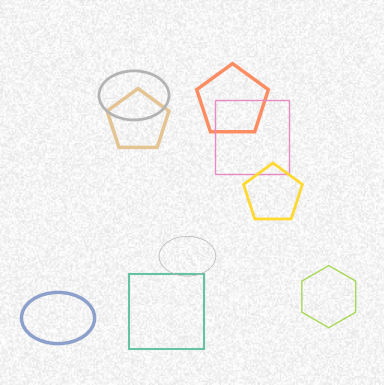[{"shape": "square", "thickness": 1.5, "radius": 0.49, "center": [0.432, 0.192]}, {"shape": "pentagon", "thickness": 2.5, "radius": 0.49, "center": [0.604, 0.737]}, {"shape": "oval", "thickness": 2.5, "radius": 0.48, "center": [0.151, 0.174]}, {"shape": "square", "thickness": 1, "radius": 0.48, "center": [0.656, 0.645]}, {"shape": "hexagon", "thickness": 1, "radius": 0.4, "center": [0.854, 0.23]}, {"shape": "pentagon", "thickness": 2, "radius": 0.4, "center": [0.709, 0.496]}, {"shape": "pentagon", "thickness": 2.5, "radius": 0.42, "center": [0.359, 0.685]}, {"shape": "oval", "thickness": 0.5, "radius": 0.37, "center": [0.487, 0.334]}, {"shape": "oval", "thickness": 2, "radius": 0.46, "center": [0.348, 0.752]}]